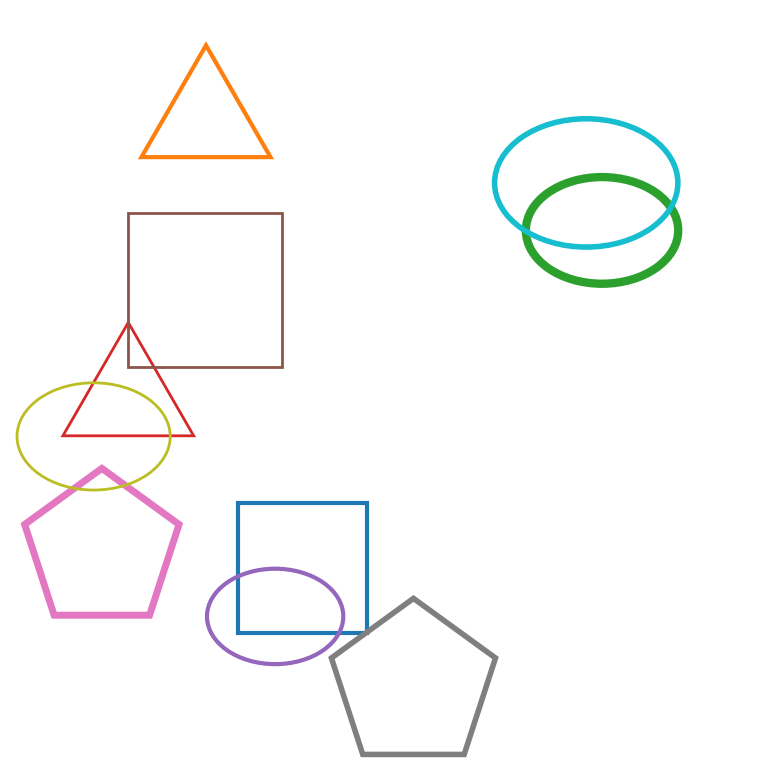[{"shape": "square", "thickness": 1.5, "radius": 0.42, "center": [0.393, 0.262]}, {"shape": "triangle", "thickness": 1.5, "radius": 0.48, "center": [0.268, 0.844]}, {"shape": "oval", "thickness": 3, "radius": 0.49, "center": [0.782, 0.701]}, {"shape": "triangle", "thickness": 1, "radius": 0.49, "center": [0.167, 0.483]}, {"shape": "oval", "thickness": 1.5, "radius": 0.44, "center": [0.357, 0.199]}, {"shape": "square", "thickness": 1, "radius": 0.5, "center": [0.266, 0.623]}, {"shape": "pentagon", "thickness": 2.5, "radius": 0.53, "center": [0.132, 0.286]}, {"shape": "pentagon", "thickness": 2, "radius": 0.56, "center": [0.537, 0.111]}, {"shape": "oval", "thickness": 1, "radius": 0.5, "center": [0.122, 0.433]}, {"shape": "oval", "thickness": 2, "radius": 0.6, "center": [0.761, 0.762]}]